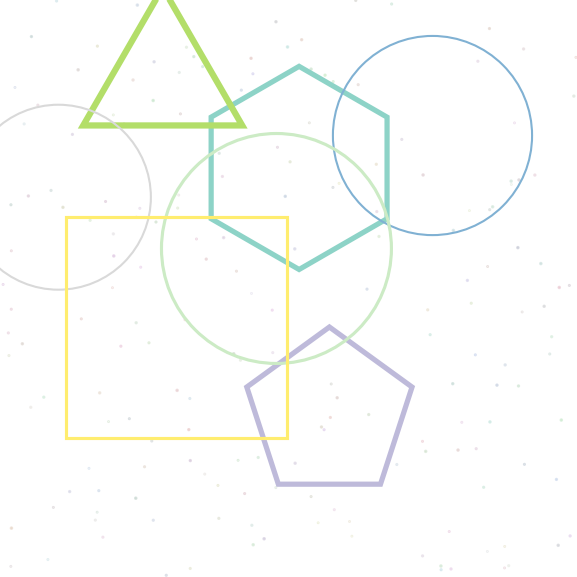[{"shape": "hexagon", "thickness": 2.5, "radius": 0.88, "center": [0.518, 0.708]}, {"shape": "pentagon", "thickness": 2.5, "radius": 0.75, "center": [0.57, 0.282]}, {"shape": "circle", "thickness": 1, "radius": 0.86, "center": [0.749, 0.764]}, {"shape": "triangle", "thickness": 3, "radius": 0.79, "center": [0.282, 0.861]}, {"shape": "circle", "thickness": 1, "radius": 0.8, "center": [0.101, 0.658]}, {"shape": "circle", "thickness": 1.5, "radius": 1.0, "center": [0.479, 0.569]}, {"shape": "square", "thickness": 1.5, "radius": 0.96, "center": [0.305, 0.432]}]